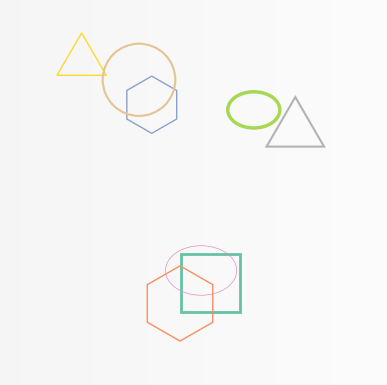[{"shape": "square", "thickness": 2, "radius": 0.38, "center": [0.543, 0.265]}, {"shape": "hexagon", "thickness": 1, "radius": 0.49, "center": [0.465, 0.212]}, {"shape": "hexagon", "thickness": 1, "radius": 0.37, "center": [0.392, 0.728]}, {"shape": "oval", "thickness": 0.5, "radius": 0.46, "center": [0.519, 0.297]}, {"shape": "oval", "thickness": 2.5, "radius": 0.34, "center": [0.655, 0.715]}, {"shape": "triangle", "thickness": 1, "radius": 0.37, "center": [0.211, 0.841]}, {"shape": "circle", "thickness": 1.5, "radius": 0.47, "center": [0.359, 0.793]}, {"shape": "triangle", "thickness": 1.5, "radius": 0.43, "center": [0.762, 0.662]}]